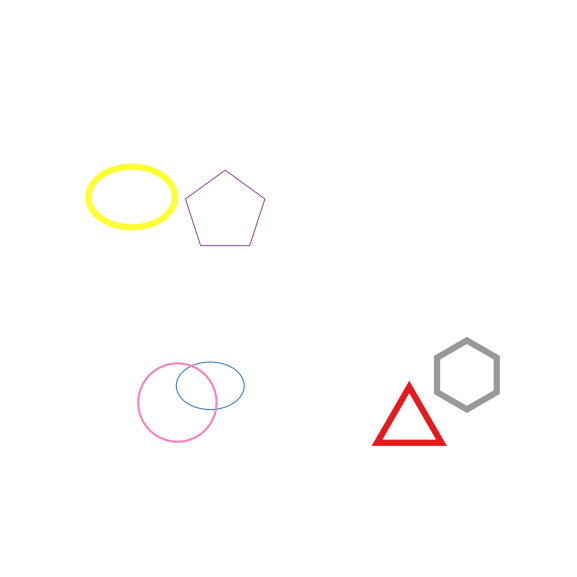[{"shape": "triangle", "thickness": 3, "radius": 0.32, "center": [0.709, 0.265]}, {"shape": "oval", "thickness": 0.5, "radius": 0.29, "center": [0.364, 0.331]}, {"shape": "pentagon", "thickness": 0.5, "radius": 0.36, "center": [0.39, 0.632]}, {"shape": "oval", "thickness": 3, "radius": 0.38, "center": [0.228, 0.658]}, {"shape": "circle", "thickness": 1, "radius": 0.34, "center": [0.307, 0.302]}, {"shape": "hexagon", "thickness": 3, "radius": 0.3, "center": [0.808, 0.35]}]